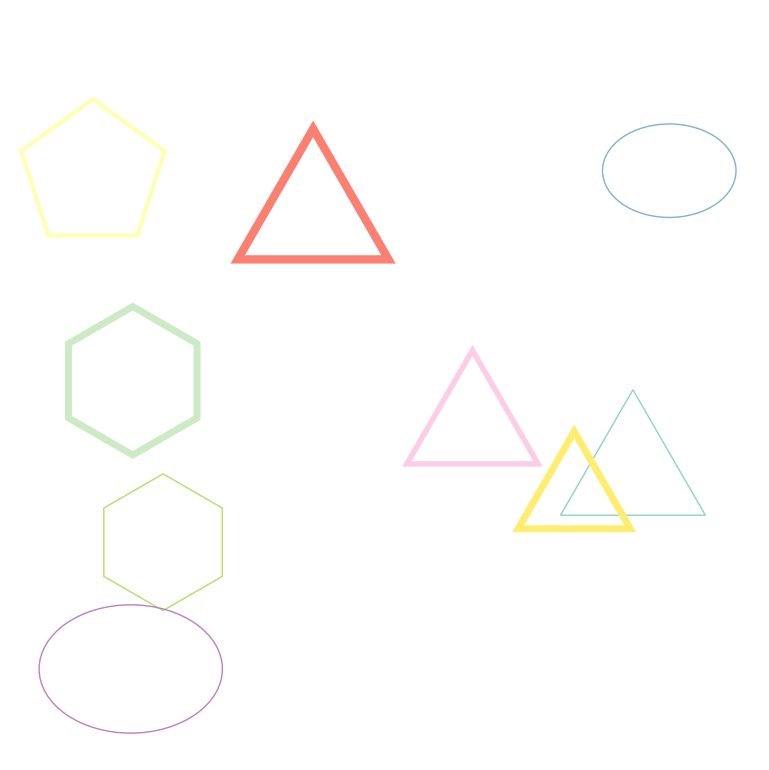[{"shape": "triangle", "thickness": 0.5, "radius": 0.54, "center": [0.822, 0.385]}, {"shape": "pentagon", "thickness": 1.5, "radius": 0.49, "center": [0.121, 0.773]}, {"shape": "triangle", "thickness": 3, "radius": 0.57, "center": [0.407, 0.72]}, {"shape": "oval", "thickness": 0.5, "radius": 0.43, "center": [0.869, 0.778]}, {"shape": "hexagon", "thickness": 0.5, "radius": 0.44, "center": [0.212, 0.296]}, {"shape": "triangle", "thickness": 2, "radius": 0.49, "center": [0.614, 0.447]}, {"shape": "oval", "thickness": 0.5, "radius": 0.6, "center": [0.17, 0.131]}, {"shape": "hexagon", "thickness": 2.5, "radius": 0.48, "center": [0.172, 0.505]}, {"shape": "triangle", "thickness": 2.5, "radius": 0.42, "center": [0.746, 0.355]}]